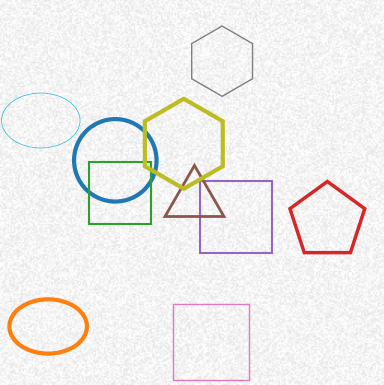[{"shape": "circle", "thickness": 3, "radius": 0.54, "center": [0.299, 0.584]}, {"shape": "oval", "thickness": 3, "radius": 0.5, "center": [0.125, 0.152]}, {"shape": "square", "thickness": 1.5, "radius": 0.4, "center": [0.311, 0.499]}, {"shape": "pentagon", "thickness": 2.5, "radius": 0.51, "center": [0.85, 0.426]}, {"shape": "square", "thickness": 1.5, "radius": 0.47, "center": [0.613, 0.437]}, {"shape": "triangle", "thickness": 2, "radius": 0.44, "center": [0.505, 0.482]}, {"shape": "square", "thickness": 1, "radius": 0.49, "center": [0.547, 0.112]}, {"shape": "hexagon", "thickness": 1, "radius": 0.46, "center": [0.577, 0.841]}, {"shape": "hexagon", "thickness": 3, "radius": 0.58, "center": [0.477, 0.627]}, {"shape": "oval", "thickness": 0.5, "radius": 0.51, "center": [0.106, 0.687]}]